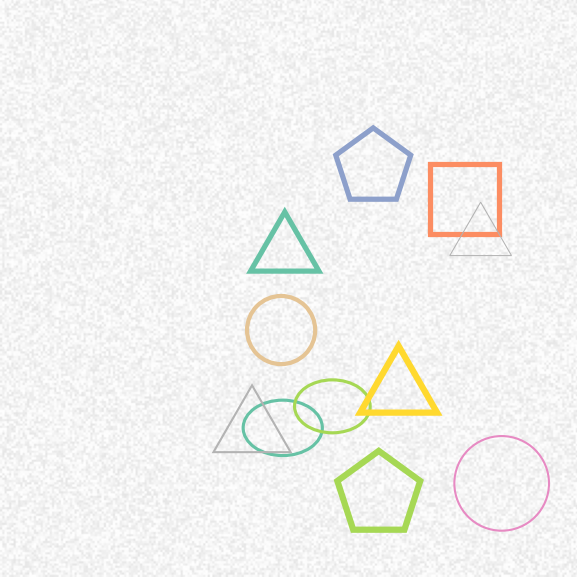[{"shape": "triangle", "thickness": 2.5, "radius": 0.34, "center": [0.493, 0.564]}, {"shape": "oval", "thickness": 1.5, "radius": 0.34, "center": [0.49, 0.258]}, {"shape": "square", "thickness": 2.5, "radius": 0.3, "center": [0.805, 0.654]}, {"shape": "pentagon", "thickness": 2.5, "radius": 0.34, "center": [0.646, 0.709]}, {"shape": "circle", "thickness": 1, "radius": 0.41, "center": [0.869, 0.162]}, {"shape": "oval", "thickness": 1.5, "radius": 0.33, "center": [0.576, 0.296]}, {"shape": "pentagon", "thickness": 3, "radius": 0.38, "center": [0.656, 0.143]}, {"shape": "triangle", "thickness": 3, "radius": 0.38, "center": [0.69, 0.323]}, {"shape": "circle", "thickness": 2, "radius": 0.29, "center": [0.487, 0.428]}, {"shape": "triangle", "thickness": 0.5, "radius": 0.31, "center": [0.832, 0.587]}, {"shape": "triangle", "thickness": 1, "radius": 0.39, "center": [0.436, 0.255]}]